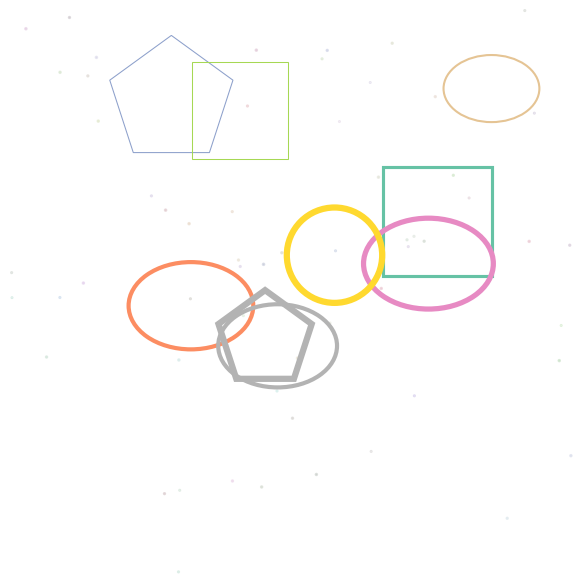[{"shape": "square", "thickness": 1.5, "radius": 0.47, "center": [0.757, 0.616]}, {"shape": "oval", "thickness": 2, "radius": 0.54, "center": [0.331, 0.47]}, {"shape": "pentagon", "thickness": 0.5, "radius": 0.56, "center": [0.297, 0.826]}, {"shape": "oval", "thickness": 2.5, "radius": 0.56, "center": [0.742, 0.543]}, {"shape": "square", "thickness": 0.5, "radius": 0.42, "center": [0.416, 0.808]}, {"shape": "circle", "thickness": 3, "radius": 0.41, "center": [0.579, 0.557]}, {"shape": "oval", "thickness": 1, "radius": 0.41, "center": [0.851, 0.846]}, {"shape": "oval", "thickness": 2, "radius": 0.51, "center": [0.481, 0.4]}, {"shape": "pentagon", "thickness": 3, "radius": 0.42, "center": [0.459, 0.412]}]